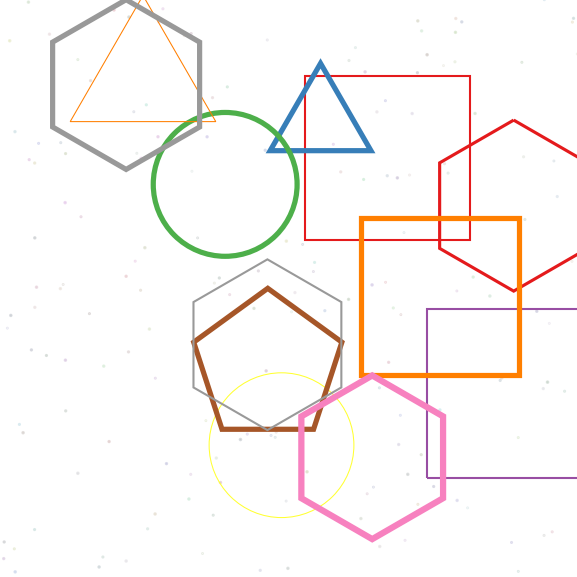[{"shape": "square", "thickness": 1, "radius": 0.71, "center": [0.671, 0.726]}, {"shape": "hexagon", "thickness": 1.5, "radius": 0.74, "center": [0.89, 0.643]}, {"shape": "triangle", "thickness": 2.5, "radius": 0.5, "center": [0.555, 0.789]}, {"shape": "circle", "thickness": 2.5, "radius": 0.62, "center": [0.39, 0.68]}, {"shape": "square", "thickness": 1, "radius": 0.73, "center": [0.886, 0.317]}, {"shape": "triangle", "thickness": 0.5, "radius": 0.73, "center": [0.248, 0.861]}, {"shape": "square", "thickness": 2.5, "radius": 0.68, "center": [0.762, 0.486]}, {"shape": "circle", "thickness": 0.5, "radius": 0.63, "center": [0.487, 0.228]}, {"shape": "pentagon", "thickness": 2.5, "radius": 0.67, "center": [0.464, 0.365]}, {"shape": "hexagon", "thickness": 3, "radius": 0.71, "center": [0.645, 0.207]}, {"shape": "hexagon", "thickness": 1, "radius": 0.74, "center": [0.463, 0.402]}, {"shape": "hexagon", "thickness": 2.5, "radius": 0.73, "center": [0.218, 0.853]}]